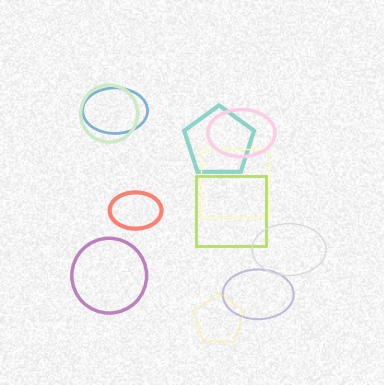[{"shape": "pentagon", "thickness": 3, "radius": 0.48, "center": [0.569, 0.631]}, {"shape": "square", "thickness": 1, "radius": 0.44, "center": [0.61, 0.525]}, {"shape": "oval", "thickness": 1.5, "radius": 0.46, "center": [0.671, 0.236]}, {"shape": "oval", "thickness": 3, "radius": 0.34, "center": [0.352, 0.453]}, {"shape": "oval", "thickness": 2, "radius": 0.42, "center": [0.299, 0.712]}, {"shape": "square", "thickness": 2, "radius": 0.46, "center": [0.599, 0.451]}, {"shape": "oval", "thickness": 2.5, "radius": 0.44, "center": [0.627, 0.654]}, {"shape": "oval", "thickness": 1, "radius": 0.48, "center": [0.751, 0.352]}, {"shape": "circle", "thickness": 2.5, "radius": 0.49, "center": [0.284, 0.284]}, {"shape": "circle", "thickness": 2.5, "radius": 0.37, "center": [0.284, 0.705]}, {"shape": "pentagon", "thickness": 0.5, "radius": 0.35, "center": [0.568, 0.17]}]